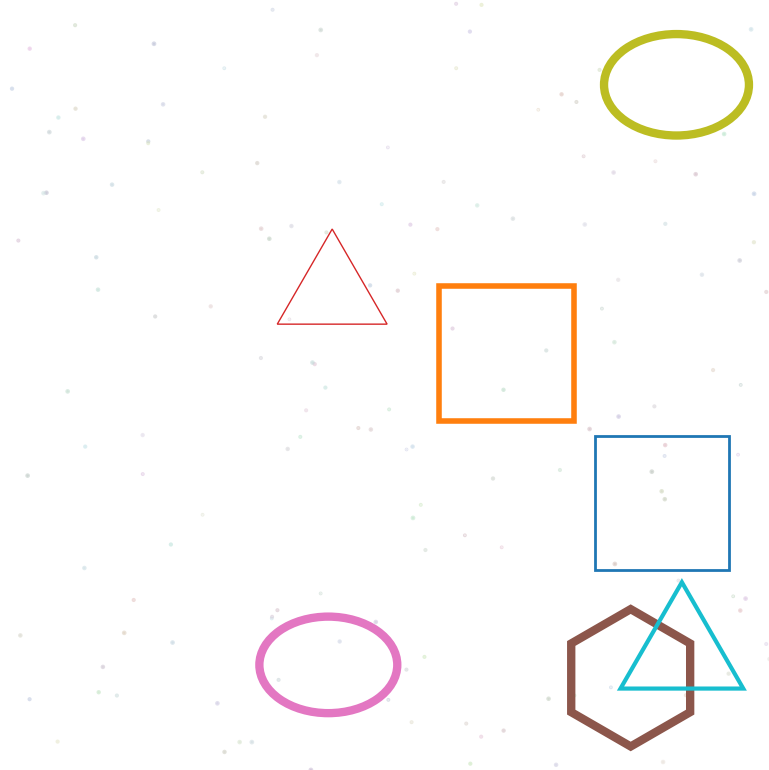[{"shape": "square", "thickness": 1, "radius": 0.43, "center": [0.86, 0.347]}, {"shape": "square", "thickness": 2, "radius": 0.44, "center": [0.658, 0.54]}, {"shape": "triangle", "thickness": 0.5, "radius": 0.41, "center": [0.431, 0.62]}, {"shape": "hexagon", "thickness": 3, "radius": 0.45, "center": [0.819, 0.12]}, {"shape": "oval", "thickness": 3, "radius": 0.45, "center": [0.426, 0.137]}, {"shape": "oval", "thickness": 3, "radius": 0.47, "center": [0.879, 0.89]}, {"shape": "triangle", "thickness": 1.5, "radius": 0.46, "center": [0.886, 0.152]}]